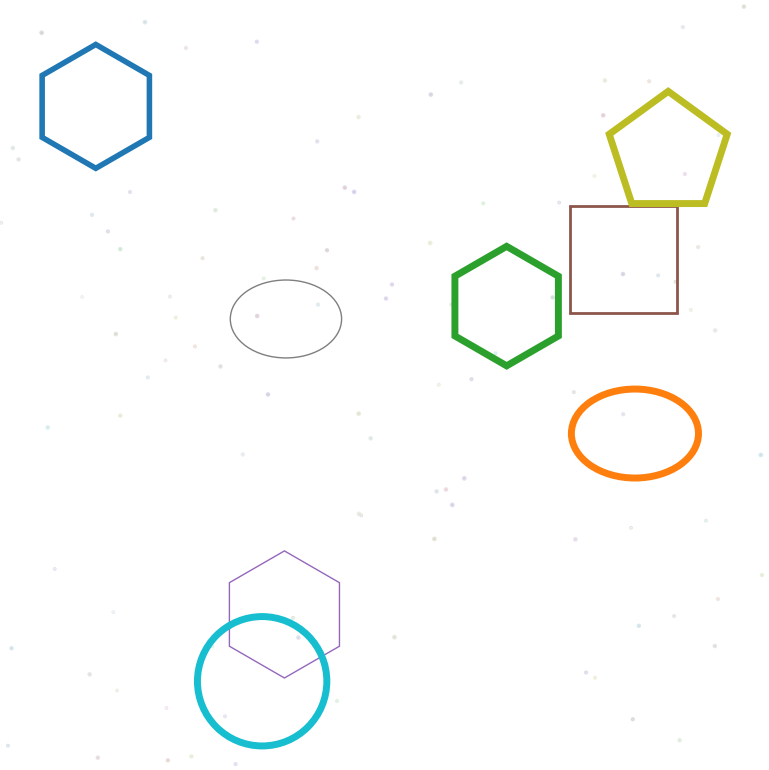[{"shape": "hexagon", "thickness": 2, "radius": 0.4, "center": [0.124, 0.862]}, {"shape": "oval", "thickness": 2.5, "radius": 0.41, "center": [0.825, 0.437]}, {"shape": "hexagon", "thickness": 2.5, "radius": 0.39, "center": [0.658, 0.602]}, {"shape": "hexagon", "thickness": 0.5, "radius": 0.41, "center": [0.369, 0.202]}, {"shape": "square", "thickness": 1, "radius": 0.35, "center": [0.809, 0.663]}, {"shape": "oval", "thickness": 0.5, "radius": 0.36, "center": [0.371, 0.586]}, {"shape": "pentagon", "thickness": 2.5, "radius": 0.4, "center": [0.868, 0.801]}, {"shape": "circle", "thickness": 2.5, "radius": 0.42, "center": [0.34, 0.115]}]